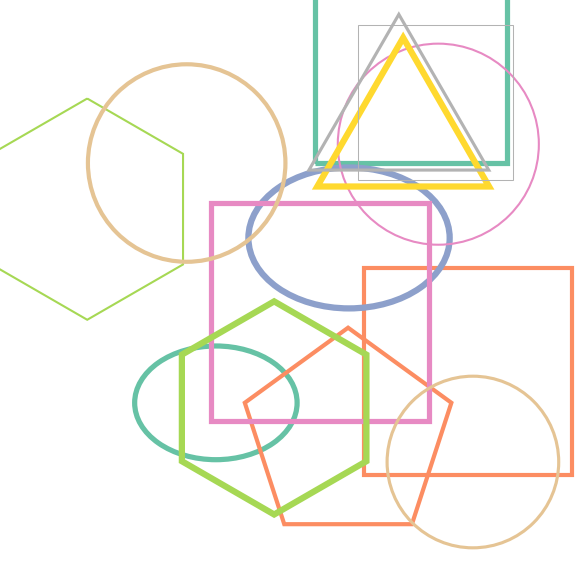[{"shape": "oval", "thickness": 2.5, "radius": 0.7, "center": [0.374, 0.302]}, {"shape": "square", "thickness": 2.5, "radius": 0.83, "center": [0.711, 0.883]}, {"shape": "square", "thickness": 2, "radius": 0.9, "center": [0.81, 0.355]}, {"shape": "pentagon", "thickness": 2, "radius": 0.94, "center": [0.603, 0.244]}, {"shape": "oval", "thickness": 3, "radius": 0.87, "center": [0.604, 0.587]}, {"shape": "square", "thickness": 2.5, "radius": 0.94, "center": [0.553, 0.459]}, {"shape": "circle", "thickness": 1, "radius": 0.87, "center": [0.759, 0.749]}, {"shape": "hexagon", "thickness": 3, "radius": 0.92, "center": [0.475, 0.293]}, {"shape": "hexagon", "thickness": 1, "radius": 0.96, "center": [0.151, 0.637]}, {"shape": "triangle", "thickness": 3, "radius": 0.86, "center": [0.698, 0.762]}, {"shape": "circle", "thickness": 1.5, "radius": 0.74, "center": [0.819, 0.199]}, {"shape": "circle", "thickness": 2, "radius": 0.86, "center": [0.323, 0.717]}, {"shape": "square", "thickness": 0.5, "radius": 0.67, "center": [0.754, 0.821]}, {"shape": "triangle", "thickness": 1.5, "radius": 0.9, "center": [0.691, 0.795]}]